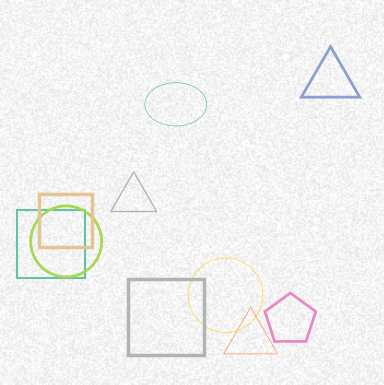[{"shape": "oval", "thickness": 0.5, "radius": 0.4, "center": [0.457, 0.729]}, {"shape": "square", "thickness": 1.5, "radius": 0.44, "center": [0.133, 0.365]}, {"shape": "triangle", "thickness": 0.5, "radius": 0.4, "center": [0.651, 0.121]}, {"shape": "triangle", "thickness": 2, "radius": 0.44, "center": [0.859, 0.791]}, {"shape": "pentagon", "thickness": 2, "radius": 0.35, "center": [0.754, 0.169]}, {"shape": "circle", "thickness": 2, "radius": 0.46, "center": [0.172, 0.373]}, {"shape": "circle", "thickness": 0.5, "radius": 0.48, "center": [0.586, 0.233]}, {"shape": "square", "thickness": 2.5, "radius": 0.34, "center": [0.17, 0.426]}, {"shape": "triangle", "thickness": 1, "radius": 0.34, "center": [0.347, 0.485]}, {"shape": "square", "thickness": 2.5, "radius": 0.49, "center": [0.432, 0.176]}]